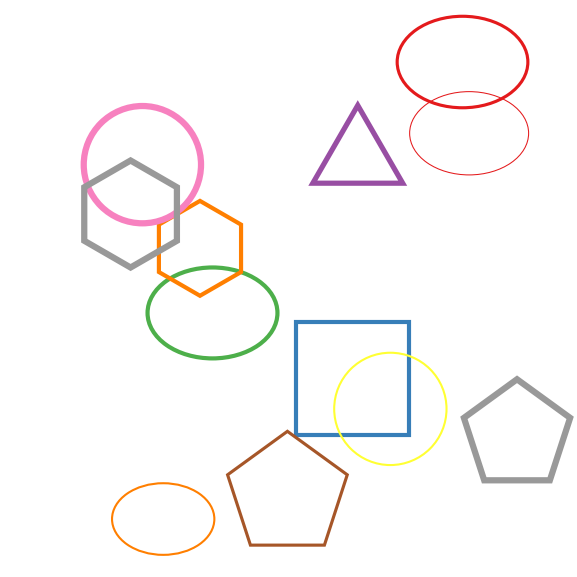[{"shape": "oval", "thickness": 0.5, "radius": 0.52, "center": [0.812, 0.768]}, {"shape": "oval", "thickness": 1.5, "radius": 0.57, "center": [0.801, 0.892]}, {"shape": "square", "thickness": 2, "radius": 0.49, "center": [0.611, 0.344]}, {"shape": "oval", "thickness": 2, "radius": 0.56, "center": [0.368, 0.457]}, {"shape": "triangle", "thickness": 2.5, "radius": 0.45, "center": [0.619, 0.727]}, {"shape": "hexagon", "thickness": 2, "radius": 0.41, "center": [0.346, 0.569]}, {"shape": "oval", "thickness": 1, "radius": 0.44, "center": [0.283, 0.1]}, {"shape": "circle", "thickness": 1, "radius": 0.49, "center": [0.676, 0.291]}, {"shape": "pentagon", "thickness": 1.5, "radius": 0.54, "center": [0.498, 0.143]}, {"shape": "circle", "thickness": 3, "radius": 0.51, "center": [0.247, 0.714]}, {"shape": "hexagon", "thickness": 3, "radius": 0.46, "center": [0.226, 0.629]}, {"shape": "pentagon", "thickness": 3, "radius": 0.48, "center": [0.895, 0.246]}]